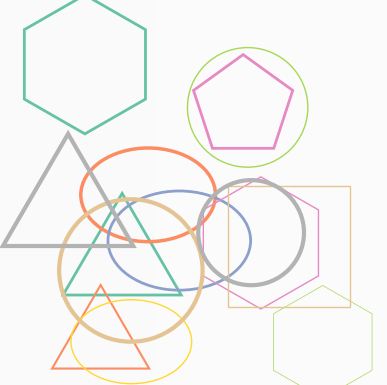[{"shape": "hexagon", "thickness": 2, "radius": 0.9, "center": [0.219, 0.833]}, {"shape": "triangle", "thickness": 2, "radius": 0.88, "center": [0.315, 0.322]}, {"shape": "oval", "thickness": 2.5, "radius": 0.87, "center": [0.382, 0.494]}, {"shape": "triangle", "thickness": 1.5, "radius": 0.72, "center": [0.26, 0.115]}, {"shape": "oval", "thickness": 2, "radius": 0.92, "center": [0.463, 0.375]}, {"shape": "hexagon", "thickness": 1, "radius": 0.86, "center": [0.673, 0.369]}, {"shape": "pentagon", "thickness": 2, "radius": 0.67, "center": [0.627, 0.724]}, {"shape": "circle", "thickness": 1, "radius": 0.78, "center": [0.639, 0.721]}, {"shape": "hexagon", "thickness": 0.5, "radius": 0.73, "center": [0.833, 0.112]}, {"shape": "oval", "thickness": 1, "radius": 0.78, "center": [0.339, 0.112]}, {"shape": "circle", "thickness": 3, "radius": 0.93, "center": [0.338, 0.298]}, {"shape": "square", "thickness": 1, "radius": 0.79, "center": [0.746, 0.36]}, {"shape": "circle", "thickness": 3, "radius": 0.68, "center": [0.648, 0.396]}, {"shape": "triangle", "thickness": 3, "radius": 0.97, "center": [0.176, 0.458]}]